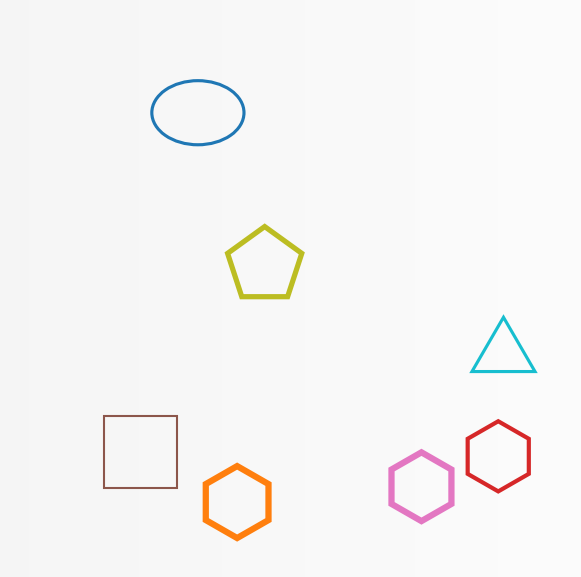[{"shape": "oval", "thickness": 1.5, "radius": 0.4, "center": [0.34, 0.804]}, {"shape": "hexagon", "thickness": 3, "radius": 0.31, "center": [0.408, 0.13]}, {"shape": "hexagon", "thickness": 2, "radius": 0.3, "center": [0.857, 0.209]}, {"shape": "square", "thickness": 1, "radius": 0.31, "center": [0.242, 0.217]}, {"shape": "hexagon", "thickness": 3, "radius": 0.3, "center": [0.725, 0.156]}, {"shape": "pentagon", "thickness": 2.5, "radius": 0.34, "center": [0.455, 0.54]}, {"shape": "triangle", "thickness": 1.5, "radius": 0.31, "center": [0.866, 0.387]}]